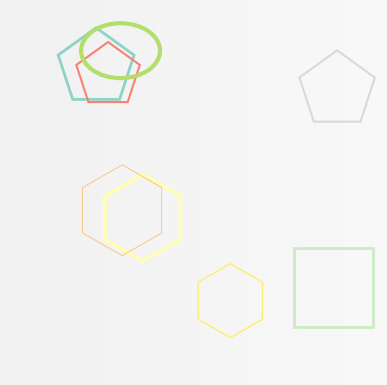[{"shape": "pentagon", "thickness": 2, "radius": 0.51, "center": [0.248, 0.825]}, {"shape": "hexagon", "thickness": 2.5, "radius": 0.56, "center": [0.368, 0.435]}, {"shape": "pentagon", "thickness": 1.5, "radius": 0.43, "center": [0.279, 0.805]}, {"shape": "hexagon", "thickness": 0.5, "radius": 0.59, "center": [0.315, 0.454]}, {"shape": "oval", "thickness": 3, "radius": 0.51, "center": [0.311, 0.868]}, {"shape": "pentagon", "thickness": 1.5, "radius": 0.51, "center": [0.87, 0.767]}, {"shape": "square", "thickness": 2, "radius": 0.51, "center": [0.861, 0.253]}, {"shape": "hexagon", "thickness": 1, "radius": 0.48, "center": [0.595, 0.219]}]